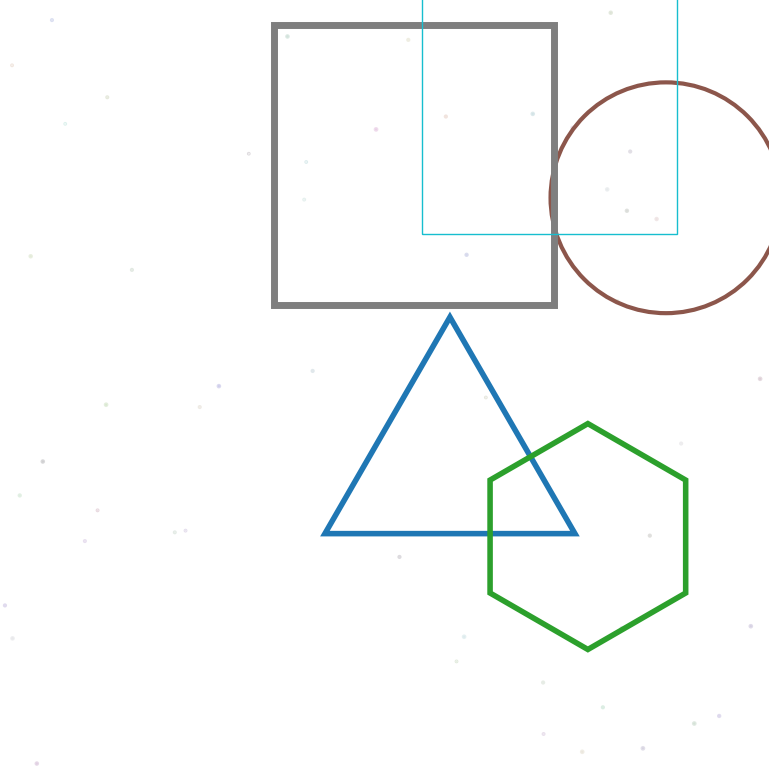[{"shape": "triangle", "thickness": 2, "radius": 0.94, "center": [0.584, 0.401]}, {"shape": "hexagon", "thickness": 2, "radius": 0.73, "center": [0.763, 0.303]}, {"shape": "circle", "thickness": 1.5, "radius": 0.75, "center": [0.865, 0.743]}, {"shape": "square", "thickness": 2.5, "radius": 0.91, "center": [0.538, 0.785]}, {"shape": "square", "thickness": 0.5, "radius": 0.83, "center": [0.714, 0.862]}]